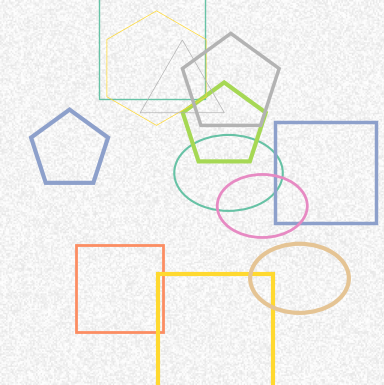[{"shape": "oval", "thickness": 1.5, "radius": 0.7, "center": [0.594, 0.551]}, {"shape": "square", "thickness": 1, "radius": 0.68, "center": [0.395, 0.879]}, {"shape": "square", "thickness": 2, "radius": 0.57, "center": [0.31, 0.251]}, {"shape": "pentagon", "thickness": 3, "radius": 0.53, "center": [0.181, 0.61]}, {"shape": "square", "thickness": 2.5, "radius": 0.66, "center": [0.845, 0.551]}, {"shape": "oval", "thickness": 2, "radius": 0.58, "center": [0.681, 0.465]}, {"shape": "pentagon", "thickness": 3, "radius": 0.57, "center": [0.582, 0.672]}, {"shape": "square", "thickness": 3, "radius": 0.74, "center": [0.56, 0.14]}, {"shape": "hexagon", "thickness": 0.5, "radius": 0.74, "center": [0.406, 0.823]}, {"shape": "oval", "thickness": 3, "radius": 0.64, "center": [0.778, 0.277]}, {"shape": "triangle", "thickness": 0.5, "radius": 0.63, "center": [0.473, 0.77]}, {"shape": "pentagon", "thickness": 2.5, "radius": 0.66, "center": [0.599, 0.781]}]